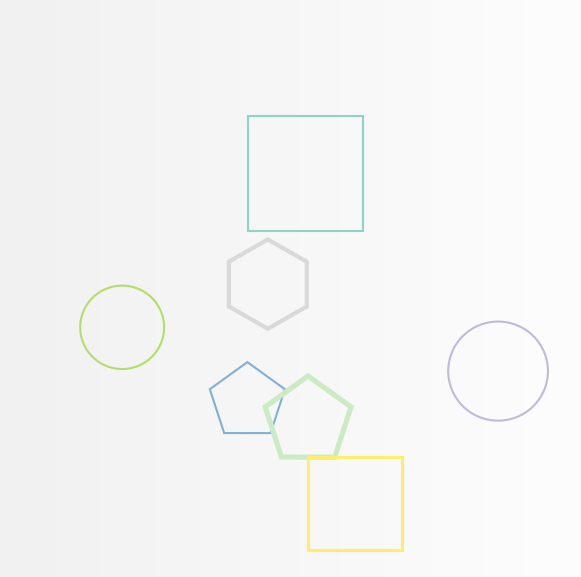[{"shape": "square", "thickness": 1, "radius": 0.5, "center": [0.525, 0.699]}, {"shape": "circle", "thickness": 1, "radius": 0.43, "center": [0.857, 0.357]}, {"shape": "pentagon", "thickness": 1, "radius": 0.34, "center": [0.426, 0.304]}, {"shape": "circle", "thickness": 1, "radius": 0.36, "center": [0.21, 0.432]}, {"shape": "hexagon", "thickness": 2, "radius": 0.39, "center": [0.461, 0.507]}, {"shape": "pentagon", "thickness": 2.5, "radius": 0.39, "center": [0.53, 0.27]}, {"shape": "square", "thickness": 1.5, "radius": 0.4, "center": [0.611, 0.128]}]